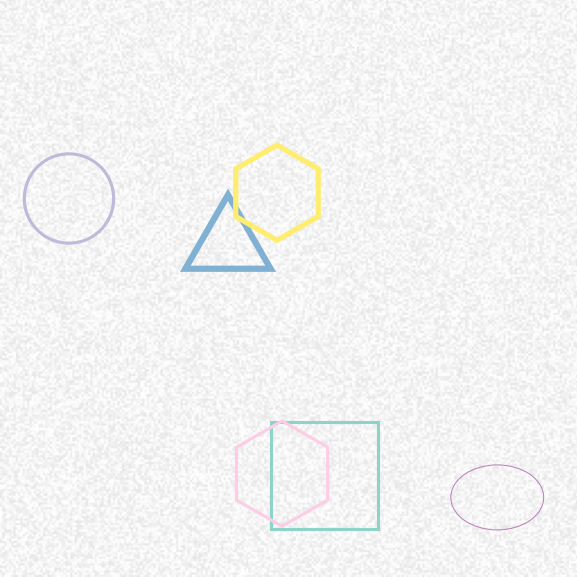[{"shape": "square", "thickness": 1.5, "radius": 0.46, "center": [0.562, 0.175]}, {"shape": "circle", "thickness": 1.5, "radius": 0.39, "center": [0.119, 0.655]}, {"shape": "triangle", "thickness": 3, "radius": 0.43, "center": [0.395, 0.576]}, {"shape": "hexagon", "thickness": 1.5, "radius": 0.46, "center": [0.488, 0.179]}, {"shape": "oval", "thickness": 0.5, "radius": 0.4, "center": [0.861, 0.138]}, {"shape": "hexagon", "thickness": 2.5, "radius": 0.41, "center": [0.48, 0.666]}]